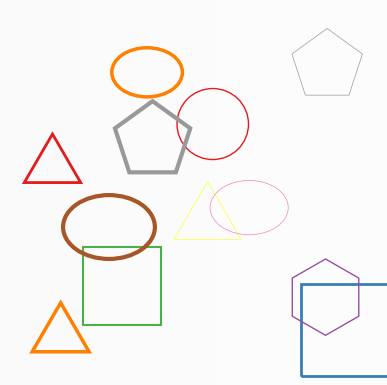[{"shape": "triangle", "thickness": 2, "radius": 0.42, "center": [0.135, 0.568]}, {"shape": "circle", "thickness": 1, "radius": 0.46, "center": [0.549, 0.678]}, {"shape": "square", "thickness": 2, "radius": 0.6, "center": [0.895, 0.144]}, {"shape": "square", "thickness": 1.5, "radius": 0.5, "center": [0.314, 0.257]}, {"shape": "hexagon", "thickness": 1, "radius": 0.5, "center": [0.84, 0.228]}, {"shape": "triangle", "thickness": 2.5, "radius": 0.42, "center": [0.157, 0.129]}, {"shape": "oval", "thickness": 2.5, "radius": 0.46, "center": [0.38, 0.812]}, {"shape": "triangle", "thickness": 0.5, "radius": 0.5, "center": [0.536, 0.428]}, {"shape": "oval", "thickness": 3, "radius": 0.59, "center": [0.281, 0.41]}, {"shape": "oval", "thickness": 0.5, "radius": 0.5, "center": [0.643, 0.461]}, {"shape": "pentagon", "thickness": 0.5, "radius": 0.48, "center": [0.844, 0.83]}, {"shape": "pentagon", "thickness": 3, "radius": 0.51, "center": [0.394, 0.635]}]